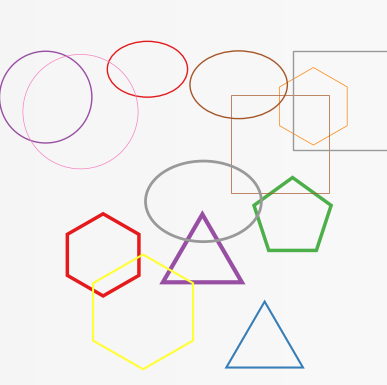[{"shape": "hexagon", "thickness": 2.5, "radius": 0.53, "center": [0.266, 0.338]}, {"shape": "oval", "thickness": 1, "radius": 0.52, "center": [0.38, 0.82]}, {"shape": "triangle", "thickness": 1.5, "radius": 0.57, "center": [0.683, 0.102]}, {"shape": "pentagon", "thickness": 2.5, "radius": 0.52, "center": [0.755, 0.434]}, {"shape": "circle", "thickness": 1, "radius": 0.6, "center": [0.118, 0.748]}, {"shape": "triangle", "thickness": 3, "radius": 0.59, "center": [0.522, 0.326]}, {"shape": "hexagon", "thickness": 0.5, "radius": 0.5, "center": [0.809, 0.724]}, {"shape": "hexagon", "thickness": 1.5, "radius": 0.74, "center": [0.369, 0.19]}, {"shape": "square", "thickness": 0.5, "radius": 0.63, "center": [0.723, 0.626]}, {"shape": "oval", "thickness": 1, "radius": 0.63, "center": [0.616, 0.78]}, {"shape": "circle", "thickness": 0.5, "radius": 0.74, "center": [0.208, 0.71]}, {"shape": "square", "thickness": 1, "radius": 0.64, "center": [0.885, 0.739]}, {"shape": "oval", "thickness": 2, "radius": 0.75, "center": [0.525, 0.477]}]